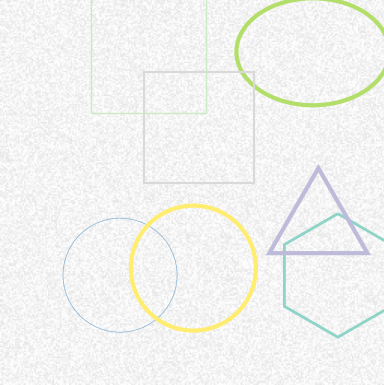[{"shape": "hexagon", "thickness": 2, "radius": 0.8, "center": [0.878, 0.285]}, {"shape": "triangle", "thickness": 3, "radius": 0.74, "center": [0.827, 0.416]}, {"shape": "circle", "thickness": 0.5, "radius": 0.74, "center": [0.312, 0.285]}, {"shape": "oval", "thickness": 3, "radius": 0.99, "center": [0.813, 0.866]}, {"shape": "square", "thickness": 1.5, "radius": 0.72, "center": [0.517, 0.669]}, {"shape": "square", "thickness": 1, "radius": 0.75, "center": [0.385, 0.856]}, {"shape": "circle", "thickness": 3, "radius": 0.81, "center": [0.502, 0.304]}]